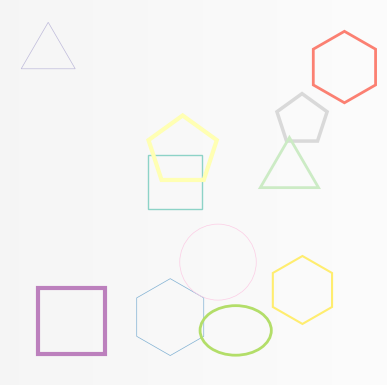[{"shape": "square", "thickness": 1, "radius": 0.35, "center": [0.452, 0.527]}, {"shape": "pentagon", "thickness": 3, "radius": 0.46, "center": [0.471, 0.607]}, {"shape": "triangle", "thickness": 0.5, "radius": 0.4, "center": [0.124, 0.862]}, {"shape": "hexagon", "thickness": 2, "radius": 0.46, "center": [0.889, 0.826]}, {"shape": "hexagon", "thickness": 0.5, "radius": 0.5, "center": [0.439, 0.176]}, {"shape": "oval", "thickness": 2, "radius": 0.46, "center": [0.608, 0.142]}, {"shape": "circle", "thickness": 0.5, "radius": 0.49, "center": [0.563, 0.319]}, {"shape": "pentagon", "thickness": 2.5, "radius": 0.34, "center": [0.779, 0.689]}, {"shape": "square", "thickness": 3, "radius": 0.43, "center": [0.185, 0.166]}, {"shape": "triangle", "thickness": 2, "radius": 0.43, "center": [0.747, 0.556]}, {"shape": "hexagon", "thickness": 1.5, "radius": 0.44, "center": [0.78, 0.247]}]